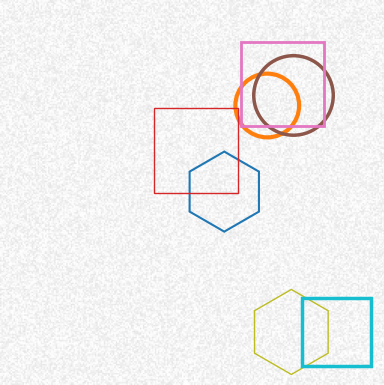[{"shape": "hexagon", "thickness": 1.5, "radius": 0.52, "center": [0.583, 0.502]}, {"shape": "circle", "thickness": 3, "radius": 0.41, "center": [0.694, 0.726]}, {"shape": "square", "thickness": 1, "radius": 0.55, "center": [0.509, 0.608]}, {"shape": "circle", "thickness": 2.5, "radius": 0.52, "center": [0.762, 0.752]}, {"shape": "square", "thickness": 2, "radius": 0.54, "center": [0.733, 0.782]}, {"shape": "hexagon", "thickness": 1, "radius": 0.55, "center": [0.757, 0.138]}, {"shape": "square", "thickness": 2.5, "radius": 0.44, "center": [0.874, 0.137]}]